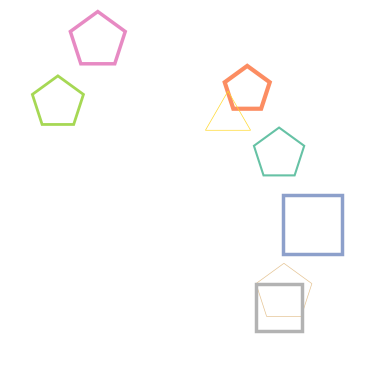[{"shape": "pentagon", "thickness": 1.5, "radius": 0.34, "center": [0.725, 0.6]}, {"shape": "pentagon", "thickness": 3, "radius": 0.31, "center": [0.642, 0.767]}, {"shape": "square", "thickness": 2.5, "radius": 0.38, "center": [0.813, 0.418]}, {"shape": "pentagon", "thickness": 2.5, "radius": 0.37, "center": [0.254, 0.895]}, {"shape": "pentagon", "thickness": 2, "radius": 0.35, "center": [0.15, 0.733]}, {"shape": "triangle", "thickness": 0.5, "radius": 0.34, "center": [0.592, 0.695]}, {"shape": "pentagon", "thickness": 0.5, "radius": 0.38, "center": [0.737, 0.24]}, {"shape": "square", "thickness": 2.5, "radius": 0.3, "center": [0.725, 0.2]}]